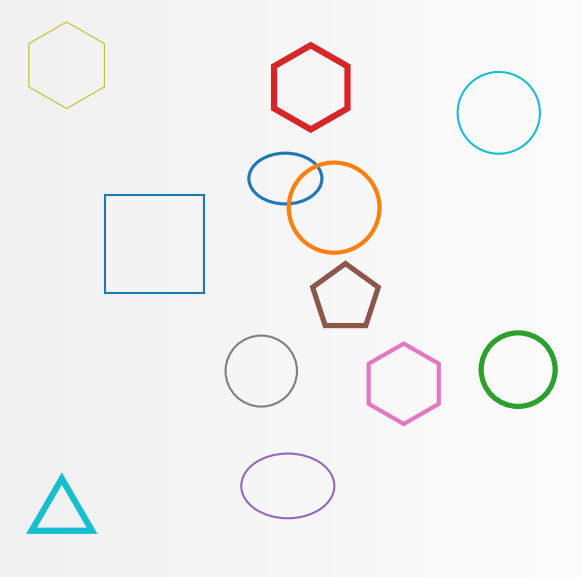[{"shape": "oval", "thickness": 1.5, "radius": 0.31, "center": [0.491, 0.69]}, {"shape": "square", "thickness": 1, "radius": 0.42, "center": [0.265, 0.577]}, {"shape": "circle", "thickness": 2, "radius": 0.39, "center": [0.575, 0.64]}, {"shape": "circle", "thickness": 2.5, "radius": 0.32, "center": [0.891, 0.359]}, {"shape": "hexagon", "thickness": 3, "radius": 0.36, "center": [0.535, 0.848]}, {"shape": "oval", "thickness": 1, "radius": 0.4, "center": [0.495, 0.158]}, {"shape": "pentagon", "thickness": 2.5, "radius": 0.3, "center": [0.594, 0.483]}, {"shape": "hexagon", "thickness": 2, "radius": 0.35, "center": [0.695, 0.335]}, {"shape": "circle", "thickness": 1, "radius": 0.31, "center": [0.449, 0.357]}, {"shape": "hexagon", "thickness": 0.5, "radius": 0.38, "center": [0.115, 0.886]}, {"shape": "circle", "thickness": 1, "radius": 0.35, "center": [0.858, 0.804]}, {"shape": "triangle", "thickness": 3, "radius": 0.3, "center": [0.106, 0.11]}]